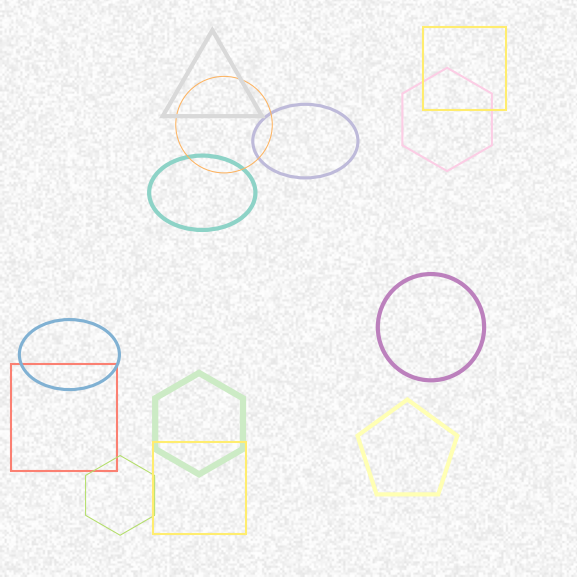[{"shape": "oval", "thickness": 2, "radius": 0.46, "center": [0.35, 0.665]}, {"shape": "pentagon", "thickness": 2, "radius": 0.45, "center": [0.705, 0.217]}, {"shape": "oval", "thickness": 1.5, "radius": 0.46, "center": [0.529, 0.755]}, {"shape": "square", "thickness": 1, "radius": 0.46, "center": [0.11, 0.276]}, {"shape": "oval", "thickness": 1.5, "radius": 0.43, "center": [0.12, 0.385]}, {"shape": "circle", "thickness": 0.5, "radius": 0.42, "center": [0.388, 0.783]}, {"shape": "hexagon", "thickness": 0.5, "radius": 0.35, "center": [0.208, 0.141]}, {"shape": "hexagon", "thickness": 1, "radius": 0.45, "center": [0.774, 0.792]}, {"shape": "triangle", "thickness": 2, "radius": 0.5, "center": [0.368, 0.848]}, {"shape": "circle", "thickness": 2, "radius": 0.46, "center": [0.746, 0.433]}, {"shape": "hexagon", "thickness": 3, "radius": 0.44, "center": [0.345, 0.266]}, {"shape": "square", "thickness": 1, "radius": 0.4, "center": [0.346, 0.154]}, {"shape": "square", "thickness": 1, "radius": 0.36, "center": [0.804, 0.881]}]